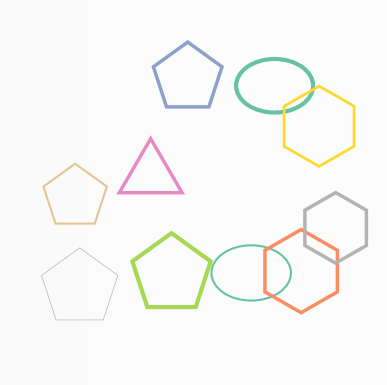[{"shape": "oval", "thickness": 1.5, "radius": 0.51, "center": [0.648, 0.291]}, {"shape": "oval", "thickness": 3, "radius": 0.5, "center": [0.709, 0.777]}, {"shape": "hexagon", "thickness": 2.5, "radius": 0.54, "center": [0.777, 0.296]}, {"shape": "pentagon", "thickness": 2.5, "radius": 0.47, "center": [0.484, 0.798]}, {"shape": "triangle", "thickness": 2.5, "radius": 0.47, "center": [0.389, 0.546]}, {"shape": "pentagon", "thickness": 3, "radius": 0.53, "center": [0.443, 0.288]}, {"shape": "hexagon", "thickness": 2, "radius": 0.52, "center": [0.823, 0.672]}, {"shape": "pentagon", "thickness": 1.5, "radius": 0.43, "center": [0.194, 0.489]}, {"shape": "pentagon", "thickness": 0.5, "radius": 0.52, "center": [0.206, 0.253]}, {"shape": "hexagon", "thickness": 2.5, "radius": 0.46, "center": [0.866, 0.408]}]